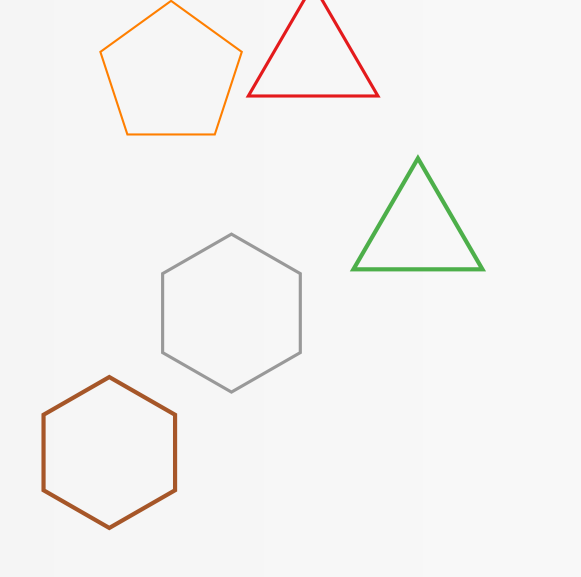[{"shape": "triangle", "thickness": 1.5, "radius": 0.64, "center": [0.539, 0.897]}, {"shape": "triangle", "thickness": 2, "radius": 0.64, "center": [0.719, 0.597]}, {"shape": "pentagon", "thickness": 1, "radius": 0.64, "center": [0.294, 0.87]}, {"shape": "hexagon", "thickness": 2, "radius": 0.65, "center": [0.188, 0.216]}, {"shape": "hexagon", "thickness": 1.5, "radius": 0.68, "center": [0.398, 0.457]}]